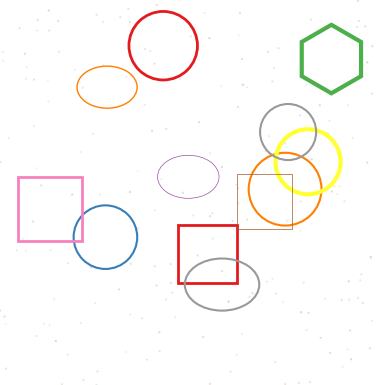[{"shape": "circle", "thickness": 2, "radius": 0.44, "center": [0.424, 0.881]}, {"shape": "square", "thickness": 2, "radius": 0.38, "center": [0.539, 0.34]}, {"shape": "circle", "thickness": 1.5, "radius": 0.41, "center": [0.274, 0.384]}, {"shape": "hexagon", "thickness": 3, "radius": 0.44, "center": [0.861, 0.847]}, {"shape": "oval", "thickness": 0.5, "radius": 0.4, "center": [0.489, 0.541]}, {"shape": "circle", "thickness": 1.5, "radius": 0.47, "center": [0.741, 0.509]}, {"shape": "oval", "thickness": 1, "radius": 0.39, "center": [0.278, 0.774]}, {"shape": "circle", "thickness": 3, "radius": 0.42, "center": [0.8, 0.58]}, {"shape": "square", "thickness": 0.5, "radius": 0.36, "center": [0.688, 0.476]}, {"shape": "square", "thickness": 2, "radius": 0.41, "center": [0.13, 0.457]}, {"shape": "circle", "thickness": 1.5, "radius": 0.36, "center": [0.748, 0.657]}, {"shape": "oval", "thickness": 1.5, "radius": 0.48, "center": [0.577, 0.261]}]